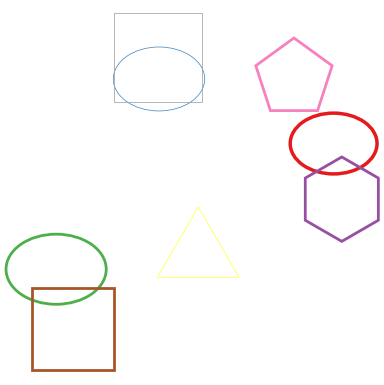[{"shape": "oval", "thickness": 2.5, "radius": 0.56, "center": [0.867, 0.627]}, {"shape": "oval", "thickness": 0.5, "radius": 0.59, "center": [0.413, 0.795]}, {"shape": "oval", "thickness": 2, "radius": 0.65, "center": [0.146, 0.301]}, {"shape": "hexagon", "thickness": 2, "radius": 0.55, "center": [0.888, 0.483]}, {"shape": "triangle", "thickness": 0.5, "radius": 0.61, "center": [0.515, 0.341]}, {"shape": "square", "thickness": 2, "radius": 0.53, "center": [0.189, 0.145]}, {"shape": "pentagon", "thickness": 2, "radius": 0.52, "center": [0.764, 0.797]}, {"shape": "square", "thickness": 0.5, "radius": 0.58, "center": [0.41, 0.852]}]